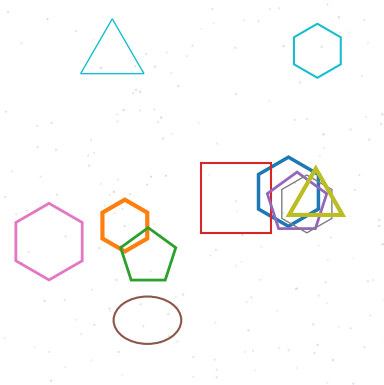[{"shape": "hexagon", "thickness": 2.5, "radius": 0.45, "center": [0.749, 0.502]}, {"shape": "hexagon", "thickness": 3, "radius": 0.34, "center": [0.324, 0.414]}, {"shape": "pentagon", "thickness": 2, "radius": 0.38, "center": [0.385, 0.333]}, {"shape": "square", "thickness": 1.5, "radius": 0.45, "center": [0.614, 0.486]}, {"shape": "pentagon", "thickness": 2, "radius": 0.41, "center": [0.771, 0.472]}, {"shape": "oval", "thickness": 1.5, "radius": 0.44, "center": [0.383, 0.168]}, {"shape": "hexagon", "thickness": 2, "radius": 0.5, "center": [0.127, 0.372]}, {"shape": "hexagon", "thickness": 1, "radius": 0.38, "center": [0.797, 0.47]}, {"shape": "triangle", "thickness": 3, "radius": 0.4, "center": [0.82, 0.482]}, {"shape": "hexagon", "thickness": 1.5, "radius": 0.35, "center": [0.824, 0.868]}, {"shape": "triangle", "thickness": 1, "radius": 0.47, "center": [0.292, 0.856]}]